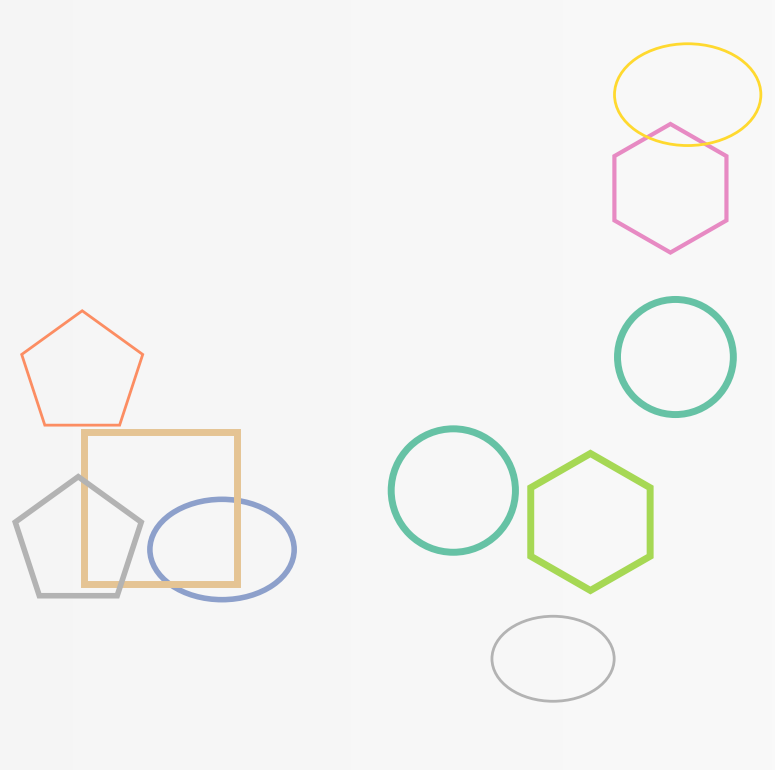[{"shape": "circle", "thickness": 2.5, "radius": 0.4, "center": [0.585, 0.363]}, {"shape": "circle", "thickness": 2.5, "radius": 0.37, "center": [0.872, 0.536]}, {"shape": "pentagon", "thickness": 1, "radius": 0.41, "center": [0.106, 0.514]}, {"shape": "oval", "thickness": 2, "radius": 0.47, "center": [0.286, 0.286]}, {"shape": "hexagon", "thickness": 1.5, "radius": 0.42, "center": [0.865, 0.755]}, {"shape": "hexagon", "thickness": 2.5, "radius": 0.44, "center": [0.762, 0.322]}, {"shape": "oval", "thickness": 1, "radius": 0.47, "center": [0.887, 0.877]}, {"shape": "square", "thickness": 2.5, "radius": 0.49, "center": [0.207, 0.34]}, {"shape": "oval", "thickness": 1, "radius": 0.39, "center": [0.714, 0.144]}, {"shape": "pentagon", "thickness": 2, "radius": 0.43, "center": [0.101, 0.295]}]